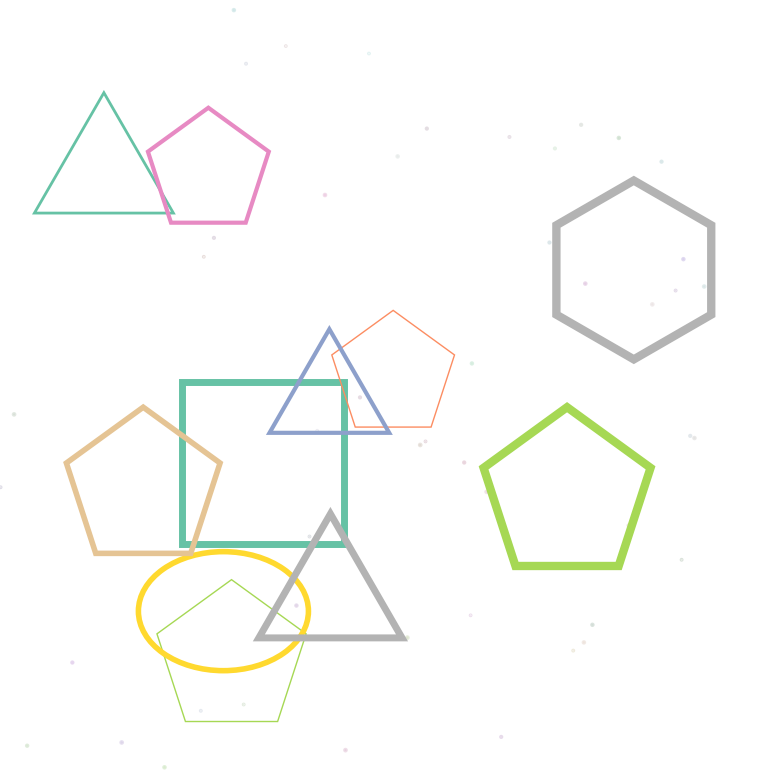[{"shape": "triangle", "thickness": 1, "radius": 0.52, "center": [0.135, 0.775]}, {"shape": "square", "thickness": 2.5, "radius": 0.52, "center": [0.341, 0.399]}, {"shape": "pentagon", "thickness": 0.5, "radius": 0.42, "center": [0.511, 0.513]}, {"shape": "triangle", "thickness": 1.5, "radius": 0.45, "center": [0.428, 0.483]}, {"shape": "pentagon", "thickness": 1.5, "radius": 0.41, "center": [0.271, 0.778]}, {"shape": "pentagon", "thickness": 3, "radius": 0.57, "center": [0.736, 0.357]}, {"shape": "pentagon", "thickness": 0.5, "radius": 0.51, "center": [0.301, 0.145]}, {"shape": "oval", "thickness": 2, "radius": 0.55, "center": [0.29, 0.206]}, {"shape": "pentagon", "thickness": 2, "radius": 0.52, "center": [0.186, 0.366]}, {"shape": "hexagon", "thickness": 3, "radius": 0.58, "center": [0.823, 0.649]}, {"shape": "triangle", "thickness": 2.5, "radius": 0.54, "center": [0.429, 0.225]}]